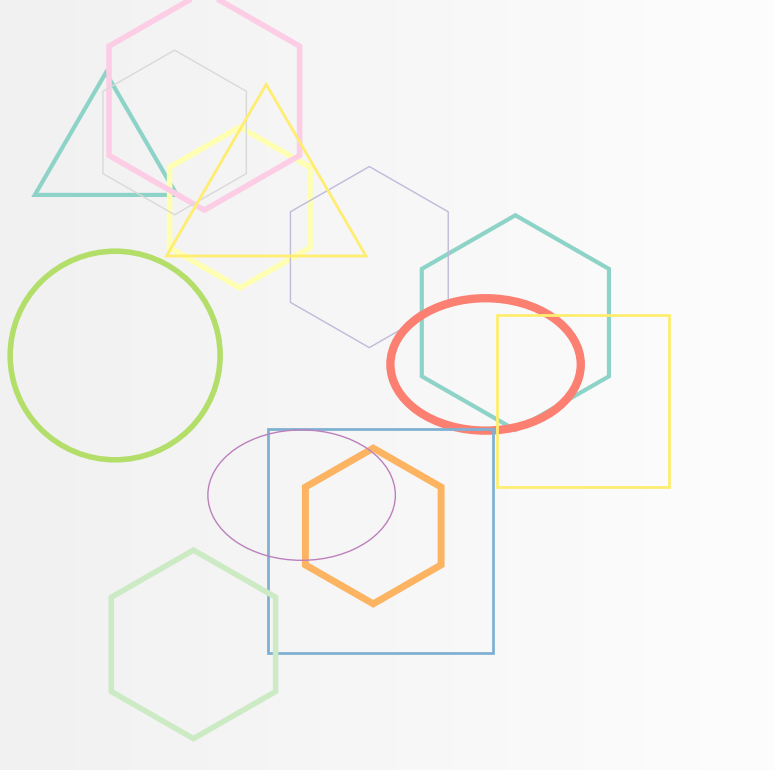[{"shape": "triangle", "thickness": 1.5, "radius": 0.53, "center": [0.137, 0.8]}, {"shape": "hexagon", "thickness": 1.5, "radius": 0.7, "center": [0.665, 0.581]}, {"shape": "hexagon", "thickness": 2, "radius": 0.52, "center": [0.309, 0.731]}, {"shape": "hexagon", "thickness": 0.5, "radius": 0.59, "center": [0.477, 0.666]}, {"shape": "oval", "thickness": 3, "radius": 0.61, "center": [0.627, 0.527]}, {"shape": "square", "thickness": 1, "radius": 0.73, "center": [0.491, 0.297]}, {"shape": "hexagon", "thickness": 2.5, "radius": 0.51, "center": [0.482, 0.317]}, {"shape": "circle", "thickness": 2, "radius": 0.68, "center": [0.149, 0.538]}, {"shape": "hexagon", "thickness": 2, "radius": 0.71, "center": [0.264, 0.869]}, {"shape": "hexagon", "thickness": 0.5, "radius": 0.53, "center": [0.225, 0.828]}, {"shape": "oval", "thickness": 0.5, "radius": 0.6, "center": [0.389, 0.357]}, {"shape": "hexagon", "thickness": 2, "radius": 0.61, "center": [0.25, 0.163]}, {"shape": "square", "thickness": 1, "radius": 0.56, "center": [0.752, 0.48]}, {"shape": "triangle", "thickness": 1, "radius": 0.74, "center": [0.344, 0.742]}]